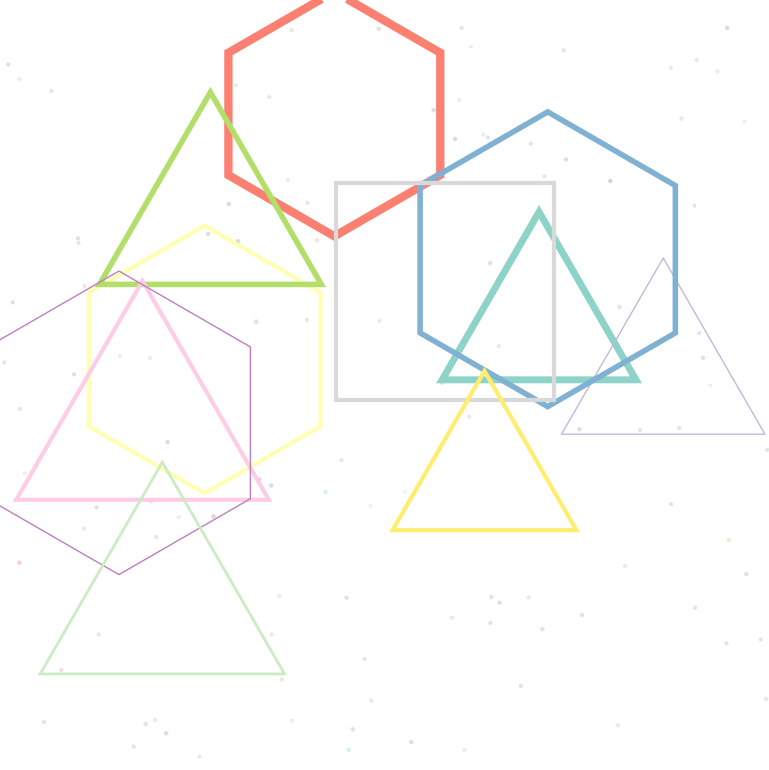[{"shape": "triangle", "thickness": 2.5, "radius": 0.73, "center": [0.7, 0.579]}, {"shape": "hexagon", "thickness": 1.5, "radius": 0.87, "center": [0.266, 0.533]}, {"shape": "triangle", "thickness": 0.5, "radius": 0.76, "center": [0.861, 0.512]}, {"shape": "hexagon", "thickness": 3, "radius": 0.79, "center": [0.434, 0.852]}, {"shape": "hexagon", "thickness": 2, "radius": 0.96, "center": [0.711, 0.663]}, {"shape": "triangle", "thickness": 2, "radius": 0.83, "center": [0.273, 0.714]}, {"shape": "triangle", "thickness": 1.5, "radius": 0.95, "center": [0.185, 0.446]}, {"shape": "square", "thickness": 1.5, "radius": 0.71, "center": [0.578, 0.622]}, {"shape": "hexagon", "thickness": 0.5, "radius": 0.99, "center": [0.154, 0.451]}, {"shape": "triangle", "thickness": 1, "radius": 0.92, "center": [0.211, 0.216]}, {"shape": "triangle", "thickness": 1.5, "radius": 0.69, "center": [0.629, 0.38]}]